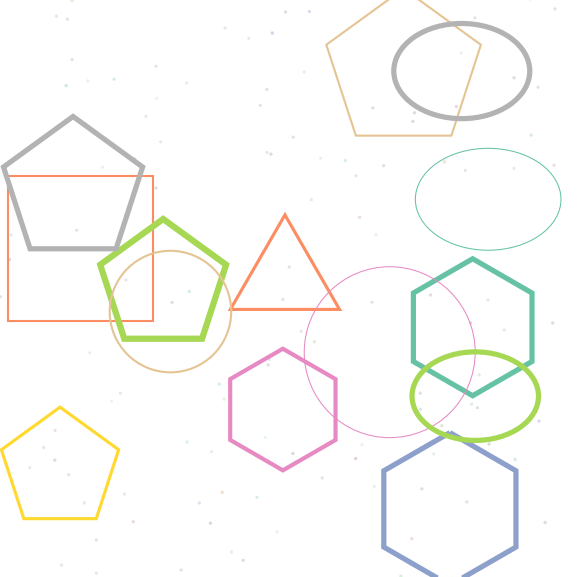[{"shape": "hexagon", "thickness": 2.5, "radius": 0.59, "center": [0.818, 0.432]}, {"shape": "oval", "thickness": 0.5, "radius": 0.63, "center": [0.845, 0.654]}, {"shape": "triangle", "thickness": 1.5, "radius": 0.55, "center": [0.493, 0.518]}, {"shape": "square", "thickness": 1, "radius": 0.63, "center": [0.139, 0.569]}, {"shape": "hexagon", "thickness": 2.5, "radius": 0.66, "center": [0.779, 0.118]}, {"shape": "circle", "thickness": 0.5, "radius": 0.74, "center": [0.675, 0.389]}, {"shape": "hexagon", "thickness": 2, "radius": 0.53, "center": [0.49, 0.29]}, {"shape": "oval", "thickness": 2.5, "radius": 0.55, "center": [0.823, 0.313]}, {"shape": "pentagon", "thickness": 3, "radius": 0.57, "center": [0.283, 0.505]}, {"shape": "pentagon", "thickness": 1.5, "radius": 0.53, "center": [0.104, 0.187]}, {"shape": "circle", "thickness": 1, "radius": 0.53, "center": [0.295, 0.46]}, {"shape": "pentagon", "thickness": 1, "radius": 0.7, "center": [0.699, 0.878]}, {"shape": "oval", "thickness": 2.5, "radius": 0.59, "center": [0.8, 0.876]}, {"shape": "pentagon", "thickness": 2.5, "radius": 0.63, "center": [0.127, 0.671]}]